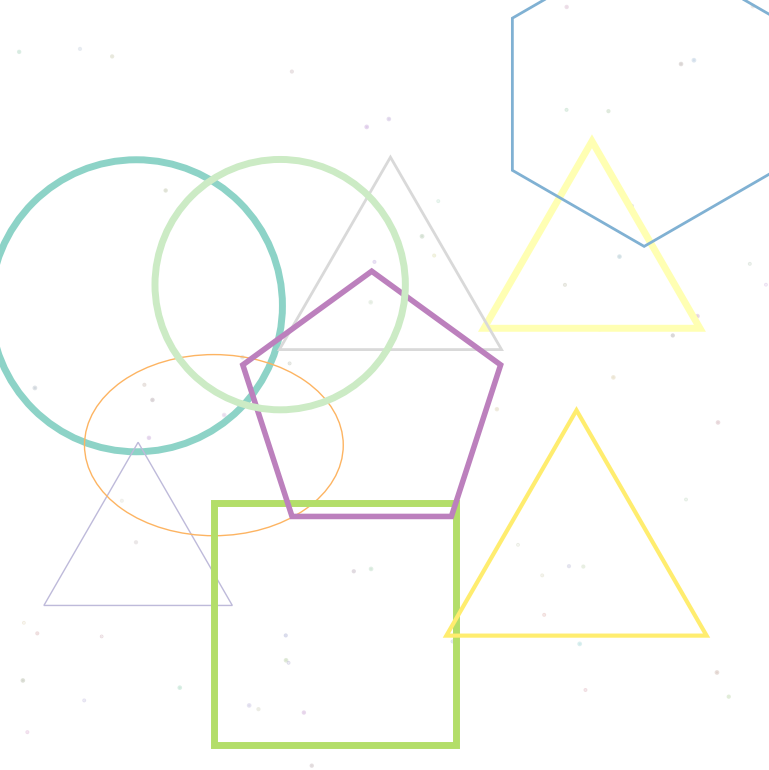[{"shape": "circle", "thickness": 2.5, "radius": 0.95, "center": [0.177, 0.603]}, {"shape": "triangle", "thickness": 2.5, "radius": 0.81, "center": [0.769, 0.655]}, {"shape": "triangle", "thickness": 0.5, "radius": 0.71, "center": [0.179, 0.284]}, {"shape": "hexagon", "thickness": 1, "radius": 0.99, "center": [0.837, 0.878]}, {"shape": "oval", "thickness": 0.5, "radius": 0.84, "center": [0.278, 0.422]}, {"shape": "square", "thickness": 2.5, "radius": 0.78, "center": [0.435, 0.189]}, {"shape": "triangle", "thickness": 1, "radius": 0.83, "center": [0.507, 0.629]}, {"shape": "pentagon", "thickness": 2, "radius": 0.88, "center": [0.483, 0.472]}, {"shape": "circle", "thickness": 2.5, "radius": 0.81, "center": [0.364, 0.63]}, {"shape": "triangle", "thickness": 1.5, "radius": 0.98, "center": [0.749, 0.272]}]